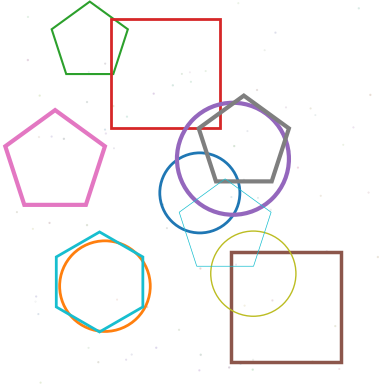[{"shape": "circle", "thickness": 2, "radius": 0.52, "center": [0.519, 0.499]}, {"shape": "circle", "thickness": 2, "radius": 0.59, "center": [0.273, 0.257]}, {"shape": "pentagon", "thickness": 1.5, "radius": 0.52, "center": [0.233, 0.892]}, {"shape": "square", "thickness": 2, "radius": 0.71, "center": [0.43, 0.809]}, {"shape": "circle", "thickness": 3, "radius": 0.73, "center": [0.605, 0.588]}, {"shape": "square", "thickness": 2.5, "radius": 0.71, "center": [0.743, 0.203]}, {"shape": "pentagon", "thickness": 3, "radius": 0.68, "center": [0.143, 0.578]}, {"shape": "pentagon", "thickness": 3, "radius": 0.62, "center": [0.633, 0.628]}, {"shape": "circle", "thickness": 1, "radius": 0.55, "center": [0.658, 0.289]}, {"shape": "hexagon", "thickness": 2, "radius": 0.65, "center": [0.259, 0.268]}, {"shape": "pentagon", "thickness": 0.5, "radius": 0.63, "center": [0.585, 0.41]}]